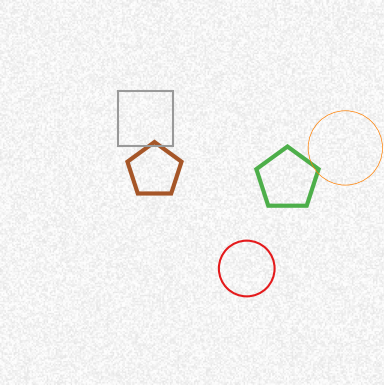[{"shape": "circle", "thickness": 1.5, "radius": 0.36, "center": [0.641, 0.303]}, {"shape": "pentagon", "thickness": 3, "radius": 0.42, "center": [0.747, 0.534]}, {"shape": "circle", "thickness": 0.5, "radius": 0.48, "center": [0.897, 0.616]}, {"shape": "pentagon", "thickness": 3, "radius": 0.37, "center": [0.401, 0.557]}, {"shape": "square", "thickness": 1.5, "radius": 0.36, "center": [0.378, 0.693]}]